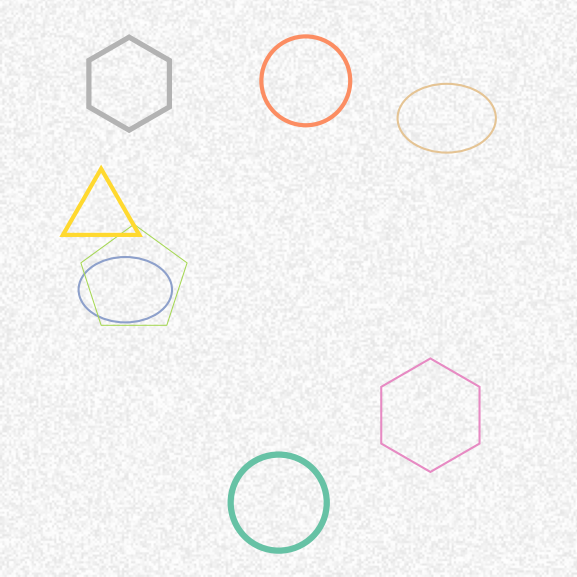[{"shape": "circle", "thickness": 3, "radius": 0.42, "center": [0.483, 0.129]}, {"shape": "circle", "thickness": 2, "radius": 0.38, "center": [0.53, 0.859]}, {"shape": "oval", "thickness": 1, "radius": 0.4, "center": [0.217, 0.497]}, {"shape": "hexagon", "thickness": 1, "radius": 0.49, "center": [0.745, 0.28]}, {"shape": "pentagon", "thickness": 0.5, "radius": 0.48, "center": [0.232, 0.514]}, {"shape": "triangle", "thickness": 2, "radius": 0.38, "center": [0.175, 0.631]}, {"shape": "oval", "thickness": 1, "radius": 0.43, "center": [0.774, 0.794]}, {"shape": "hexagon", "thickness": 2.5, "radius": 0.4, "center": [0.224, 0.854]}]